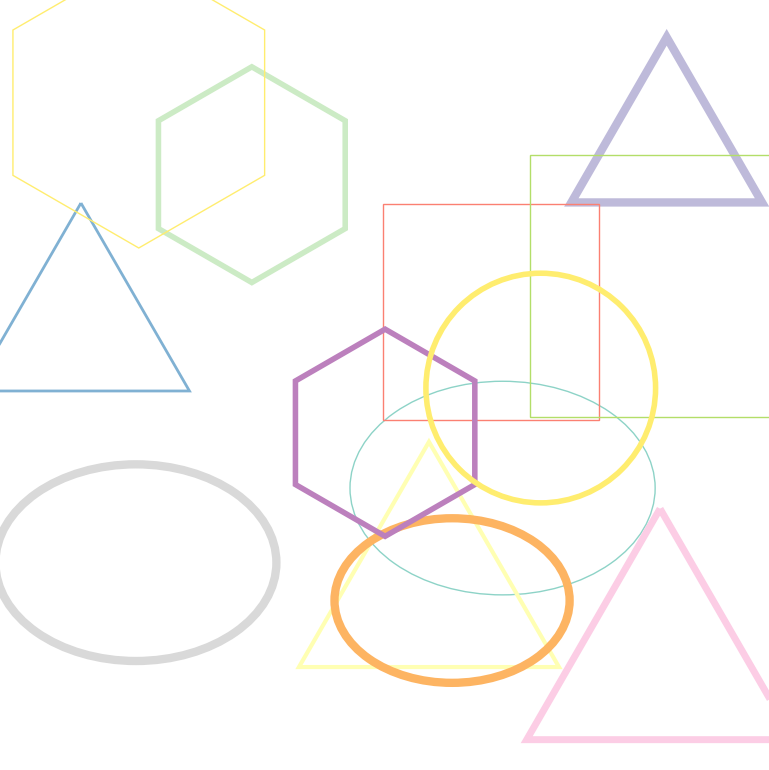[{"shape": "oval", "thickness": 0.5, "radius": 0.99, "center": [0.653, 0.366]}, {"shape": "triangle", "thickness": 1.5, "radius": 0.97, "center": [0.557, 0.231]}, {"shape": "triangle", "thickness": 3, "radius": 0.71, "center": [0.866, 0.809]}, {"shape": "square", "thickness": 0.5, "radius": 0.7, "center": [0.637, 0.595]}, {"shape": "triangle", "thickness": 1, "radius": 0.81, "center": [0.105, 0.574]}, {"shape": "oval", "thickness": 3, "radius": 0.76, "center": [0.587, 0.22]}, {"shape": "square", "thickness": 0.5, "radius": 0.85, "center": [0.859, 0.629]}, {"shape": "triangle", "thickness": 2.5, "radius": 1.0, "center": [0.857, 0.139]}, {"shape": "oval", "thickness": 3, "radius": 0.91, "center": [0.177, 0.269]}, {"shape": "hexagon", "thickness": 2, "radius": 0.67, "center": [0.5, 0.438]}, {"shape": "hexagon", "thickness": 2, "radius": 0.7, "center": [0.327, 0.773]}, {"shape": "hexagon", "thickness": 0.5, "radius": 0.94, "center": [0.18, 0.867]}, {"shape": "circle", "thickness": 2, "radius": 0.75, "center": [0.702, 0.496]}]